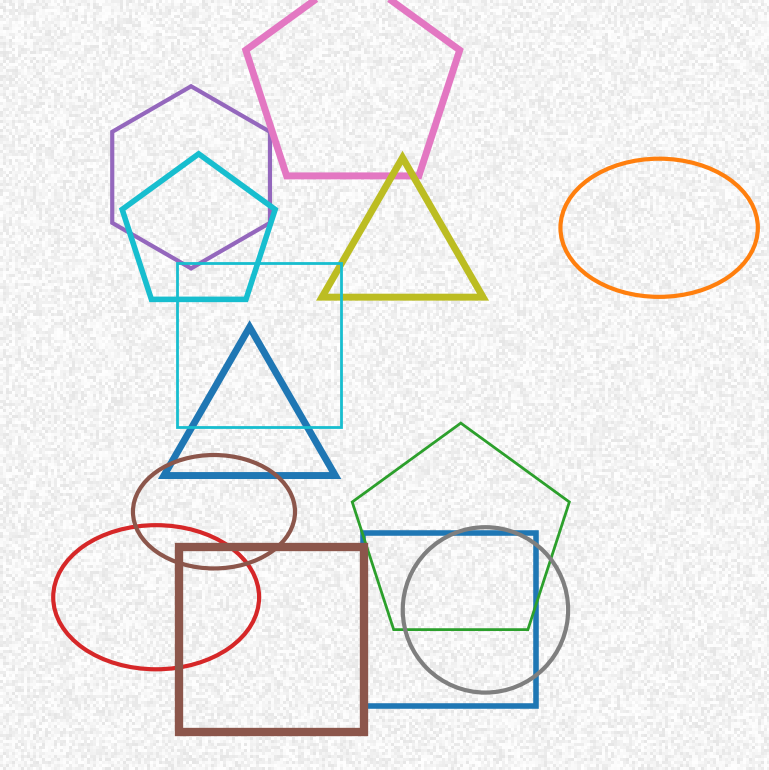[{"shape": "square", "thickness": 2, "radius": 0.56, "center": [0.584, 0.195]}, {"shape": "triangle", "thickness": 2.5, "radius": 0.64, "center": [0.324, 0.447]}, {"shape": "oval", "thickness": 1.5, "radius": 0.64, "center": [0.856, 0.704]}, {"shape": "pentagon", "thickness": 1, "radius": 0.74, "center": [0.598, 0.302]}, {"shape": "oval", "thickness": 1.5, "radius": 0.67, "center": [0.203, 0.224]}, {"shape": "hexagon", "thickness": 1.5, "radius": 0.59, "center": [0.248, 0.77]}, {"shape": "square", "thickness": 3, "radius": 0.6, "center": [0.352, 0.169]}, {"shape": "oval", "thickness": 1.5, "radius": 0.53, "center": [0.278, 0.335]}, {"shape": "pentagon", "thickness": 2.5, "radius": 0.73, "center": [0.458, 0.89]}, {"shape": "circle", "thickness": 1.5, "radius": 0.54, "center": [0.63, 0.208]}, {"shape": "triangle", "thickness": 2.5, "radius": 0.6, "center": [0.523, 0.674]}, {"shape": "square", "thickness": 1, "radius": 0.53, "center": [0.336, 0.552]}, {"shape": "pentagon", "thickness": 2, "radius": 0.52, "center": [0.258, 0.696]}]